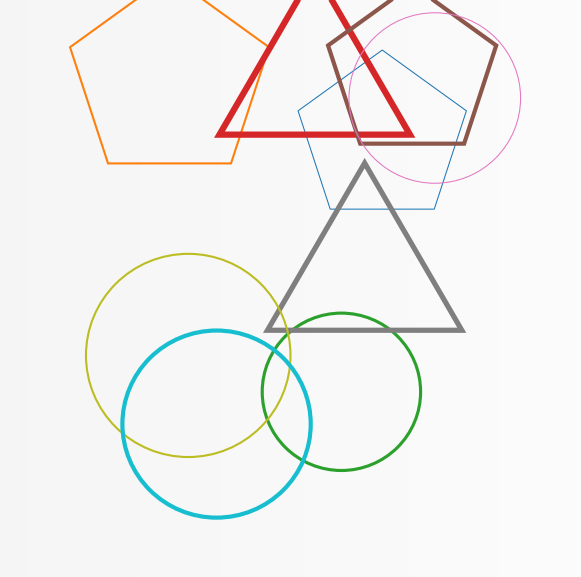[{"shape": "pentagon", "thickness": 0.5, "radius": 0.76, "center": [0.658, 0.76]}, {"shape": "pentagon", "thickness": 1, "radius": 0.9, "center": [0.292, 0.862]}, {"shape": "circle", "thickness": 1.5, "radius": 0.68, "center": [0.587, 0.321]}, {"shape": "triangle", "thickness": 3, "radius": 0.95, "center": [0.541, 0.861]}, {"shape": "pentagon", "thickness": 2, "radius": 0.76, "center": [0.709, 0.873]}, {"shape": "circle", "thickness": 0.5, "radius": 0.74, "center": [0.748, 0.829]}, {"shape": "triangle", "thickness": 2.5, "radius": 0.97, "center": [0.627, 0.524]}, {"shape": "circle", "thickness": 1, "radius": 0.88, "center": [0.324, 0.384]}, {"shape": "circle", "thickness": 2, "radius": 0.81, "center": [0.373, 0.265]}]